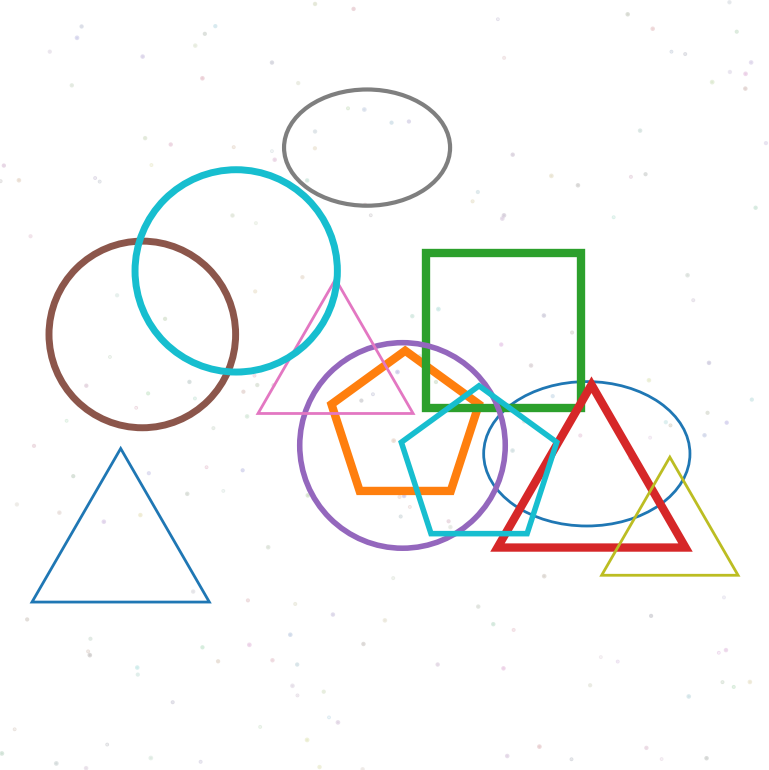[{"shape": "oval", "thickness": 1, "radius": 0.67, "center": [0.762, 0.411]}, {"shape": "triangle", "thickness": 1, "radius": 0.66, "center": [0.157, 0.285]}, {"shape": "pentagon", "thickness": 3, "radius": 0.5, "center": [0.526, 0.444]}, {"shape": "square", "thickness": 3, "radius": 0.5, "center": [0.654, 0.571]}, {"shape": "triangle", "thickness": 3, "radius": 0.7, "center": [0.768, 0.359]}, {"shape": "circle", "thickness": 2, "radius": 0.67, "center": [0.523, 0.421]}, {"shape": "circle", "thickness": 2.5, "radius": 0.61, "center": [0.185, 0.566]}, {"shape": "triangle", "thickness": 1, "radius": 0.58, "center": [0.436, 0.521]}, {"shape": "oval", "thickness": 1.5, "radius": 0.54, "center": [0.477, 0.808]}, {"shape": "triangle", "thickness": 1, "radius": 0.51, "center": [0.87, 0.304]}, {"shape": "circle", "thickness": 2.5, "radius": 0.66, "center": [0.307, 0.648]}, {"shape": "pentagon", "thickness": 2, "radius": 0.53, "center": [0.622, 0.393]}]